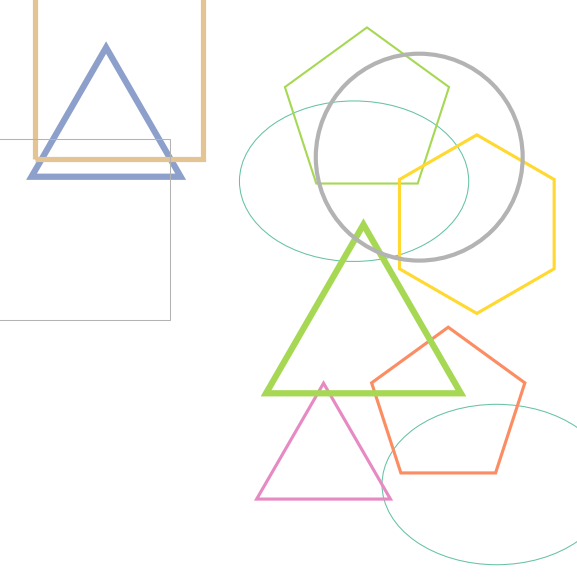[{"shape": "oval", "thickness": 0.5, "radius": 0.99, "center": [0.613, 0.685]}, {"shape": "oval", "thickness": 0.5, "radius": 0.99, "center": [0.86, 0.16]}, {"shape": "pentagon", "thickness": 1.5, "radius": 0.7, "center": [0.776, 0.293]}, {"shape": "triangle", "thickness": 3, "radius": 0.75, "center": [0.184, 0.768]}, {"shape": "triangle", "thickness": 1.5, "radius": 0.67, "center": [0.56, 0.202]}, {"shape": "triangle", "thickness": 3, "radius": 0.97, "center": [0.629, 0.415]}, {"shape": "pentagon", "thickness": 1, "radius": 0.75, "center": [0.635, 0.802]}, {"shape": "hexagon", "thickness": 1.5, "radius": 0.77, "center": [0.826, 0.611]}, {"shape": "square", "thickness": 2.5, "radius": 0.73, "center": [0.207, 0.869]}, {"shape": "square", "thickness": 0.5, "radius": 0.78, "center": [0.137, 0.602]}, {"shape": "circle", "thickness": 2, "radius": 0.9, "center": [0.726, 0.727]}]